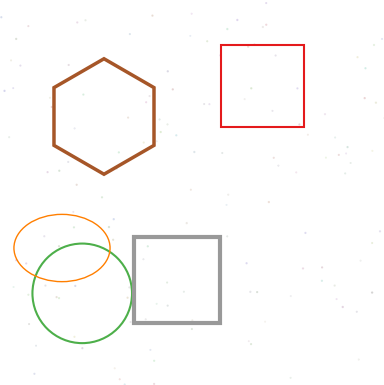[{"shape": "square", "thickness": 1.5, "radius": 0.53, "center": [0.682, 0.776]}, {"shape": "circle", "thickness": 1.5, "radius": 0.65, "center": [0.214, 0.238]}, {"shape": "oval", "thickness": 1, "radius": 0.62, "center": [0.161, 0.356]}, {"shape": "hexagon", "thickness": 2.5, "radius": 0.75, "center": [0.27, 0.697]}, {"shape": "square", "thickness": 3, "radius": 0.56, "center": [0.46, 0.272]}]